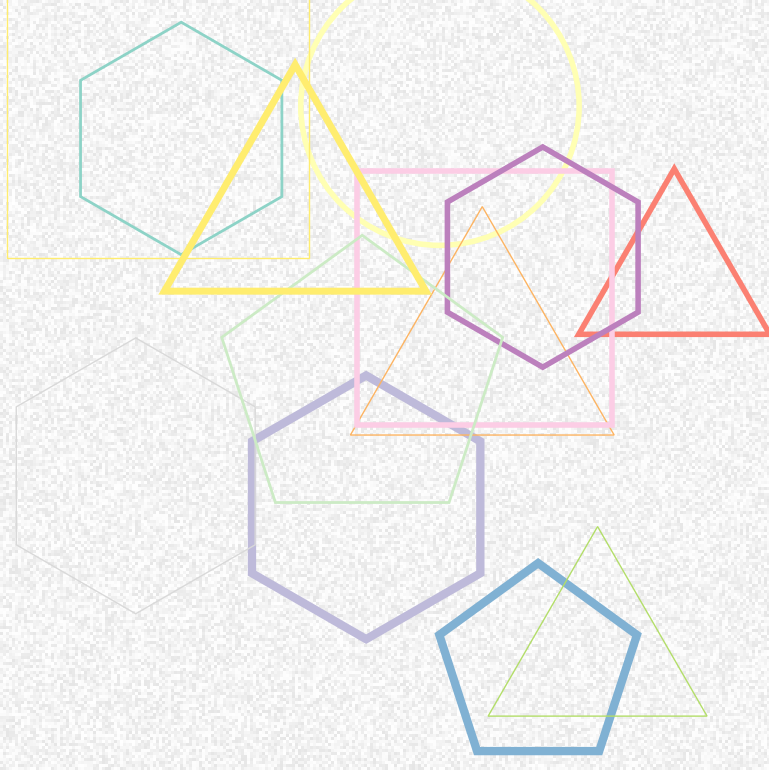[{"shape": "hexagon", "thickness": 1, "radius": 0.75, "center": [0.235, 0.82]}, {"shape": "circle", "thickness": 2, "radius": 0.9, "center": [0.571, 0.862]}, {"shape": "hexagon", "thickness": 3, "radius": 0.86, "center": [0.476, 0.341]}, {"shape": "triangle", "thickness": 2, "radius": 0.72, "center": [0.876, 0.637]}, {"shape": "pentagon", "thickness": 3, "radius": 0.67, "center": [0.699, 0.134]}, {"shape": "triangle", "thickness": 0.5, "radius": 0.99, "center": [0.626, 0.534]}, {"shape": "triangle", "thickness": 0.5, "radius": 0.82, "center": [0.776, 0.152]}, {"shape": "square", "thickness": 2, "radius": 0.83, "center": [0.629, 0.613]}, {"shape": "hexagon", "thickness": 0.5, "radius": 0.9, "center": [0.176, 0.382]}, {"shape": "hexagon", "thickness": 2, "radius": 0.71, "center": [0.705, 0.666]}, {"shape": "pentagon", "thickness": 1, "radius": 0.96, "center": [0.47, 0.503]}, {"shape": "square", "thickness": 0.5, "radius": 0.98, "center": [0.205, 0.861]}, {"shape": "triangle", "thickness": 2.5, "radius": 0.98, "center": [0.383, 0.72]}]